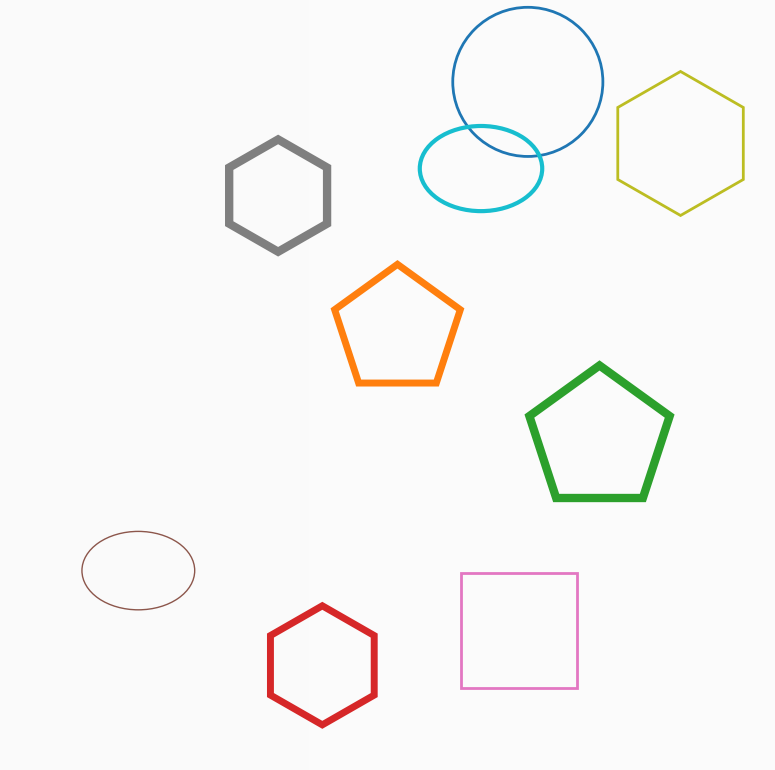[{"shape": "circle", "thickness": 1, "radius": 0.48, "center": [0.681, 0.894]}, {"shape": "pentagon", "thickness": 2.5, "radius": 0.43, "center": [0.513, 0.571]}, {"shape": "pentagon", "thickness": 3, "radius": 0.48, "center": [0.774, 0.43]}, {"shape": "hexagon", "thickness": 2.5, "radius": 0.39, "center": [0.416, 0.136]}, {"shape": "oval", "thickness": 0.5, "radius": 0.36, "center": [0.178, 0.259]}, {"shape": "square", "thickness": 1, "radius": 0.37, "center": [0.67, 0.181]}, {"shape": "hexagon", "thickness": 3, "radius": 0.36, "center": [0.359, 0.746]}, {"shape": "hexagon", "thickness": 1, "radius": 0.47, "center": [0.878, 0.814]}, {"shape": "oval", "thickness": 1.5, "radius": 0.39, "center": [0.621, 0.781]}]